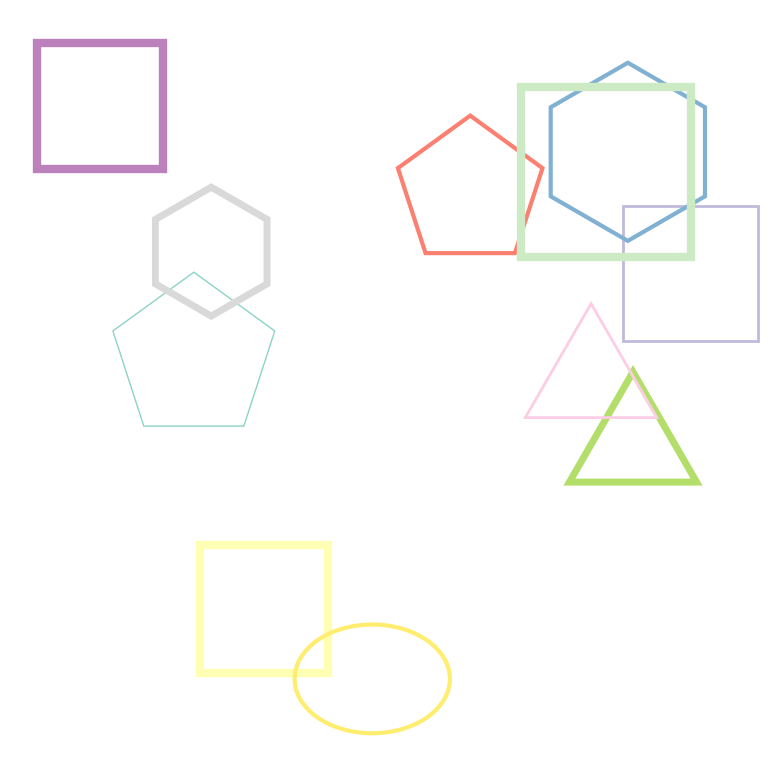[{"shape": "pentagon", "thickness": 0.5, "radius": 0.55, "center": [0.252, 0.536]}, {"shape": "square", "thickness": 3, "radius": 0.42, "center": [0.343, 0.209]}, {"shape": "square", "thickness": 1, "radius": 0.44, "center": [0.897, 0.645]}, {"shape": "pentagon", "thickness": 1.5, "radius": 0.49, "center": [0.611, 0.751]}, {"shape": "hexagon", "thickness": 1.5, "radius": 0.58, "center": [0.815, 0.803]}, {"shape": "triangle", "thickness": 2.5, "radius": 0.48, "center": [0.822, 0.422]}, {"shape": "triangle", "thickness": 1, "radius": 0.49, "center": [0.768, 0.507]}, {"shape": "hexagon", "thickness": 2.5, "radius": 0.42, "center": [0.274, 0.673]}, {"shape": "square", "thickness": 3, "radius": 0.41, "center": [0.13, 0.862]}, {"shape": "square", "thickness": 3, "radius": 0.55, "center": [0.787, 0.777]}, {"shape": "oval", "thickness": 1.5, "radius": 0.5, "center": [0.483, 0.118]}]